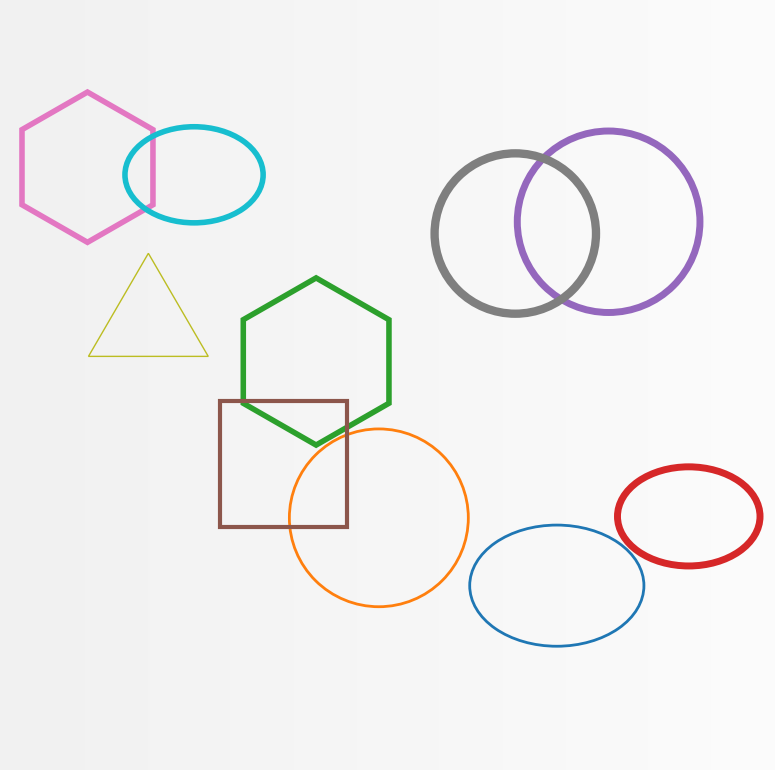[{"shape": "oval", "thickness": 1, "radius": 0.56, "center": [0.718, 0.239]}, {"shape": "circle", "thickness": 1, "radius": 0.58, "center": [0.489, 0.328]}, {"shape": "hexagon", "thickness": 2, "radius": 0.54, "center": [0.408, 0.531]}, {"shape": "oval", "thickness": 2.5, "radius": 0.46, "center": [0.889, 0.329]}, {"shape": "circle", "thickness": 2.5, "radius": 0.59, "center": [0.785, 0.712]}, {"shape": "square", "thickness": 1.5, "radius": 0.41, "center": [0.366, 0.398]}, {"shape": "hexagon", "thickness": 2, "radius": 0.49, "center": [0.113, 0.783]}, {"shape": "circle", "thickness": 3, "radius": 0.52, "center": [0.665, 0.697]}, {"shape": "triangle", "thickness": 0.5, "radius": 0.45, "center": [0.191, 0.582]}, {"shape": "oval", "thickness": 2, "radius": 0.45, "center": [0.25, 0.773]}]